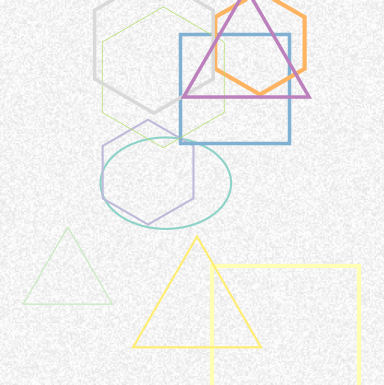[{"shape": "oval", "thickness": 1.5, "radius": 0.85, "center": [0.431, 0.524]}, {"shape": "square", "thickness": 3, "radius": 0.95, "center": [0.741, 0.118]}, {"shape": "hexagon", "thickness": 1.5, "radius": 0.68, "center": [0.385, 0.553]}, {"shape": "square", "thickness": 2.5, "radius": 0.71, "center": [0.609, 0.77]}, {"shape": "hexagon", "thickness": 3, "radius": 0.67, "center": [0.675, 0.888]}, {"shape": "hexagon", "thickness": 0.5, "radius": 0.91, "center": [0.424, 0.799]}, {"shape": "hexagon", "thickness": 2.5, "radius": 0.89, "center": [0.4, 0.884]}, {"shape": "triangle", "thickness": 2.5, "radius": 0.94, "center": [0.64, 0.842]}, {"shape": "triangle", "thickness": 1, "radius": 0.67, "center": [0.176, 0.277]}, {"shape": "triangle", "thickness": 1.5, "radius": 0.96, "center": [0.512, 0.194]}]